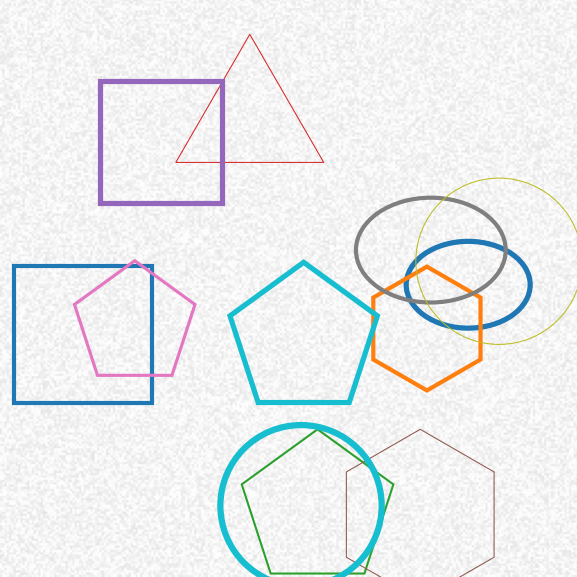[{"shape": "square", "thickness": 2, "radius": 0.6, "center": [0.143, 0.42]}, {"shape": "oval", "thickness": 2.5, "radius": 0.54, "center": [0.811, 0.506]}, {"shape": "hexagon", "thickness": 2, "radius": 0.54, "center": [0.739, 0.43]}, {"shape": "pentagon", "thickness": 1, "radius": 0.69, "center": [0.55, 0.118]}, {"shape": "triangle", "thickness": 0.5, "radius": 0.74, "center": [0.433, 0.792]}, {"shape": "square", "thickness": 2.5, "radius": 0.53, "center": [0.279, 0.753]}, {"shape": "hexagon", "thickness": 0.5, "radius": 0.74, "center": [0.728, 0.108]}, {"shape": "pentagon", "thickness": 1.5, "radius": 0.55, "center": [0.233, 0.438]}, {"shape": "oval", "thickness": 2, "radius": 0.65, "center": [0.746, 0.566]}, {"shape": "circle", "thickness": 0.5, "radius": 0.72, "center": [0.864, 0.547]}, {"shape": "circle", "thickness": 3, "radius": 0.7, "center": [0.521, 0.123]}, {"shape": "pentagon", "thickness": 2.5, "radius": 0.67, "center": [0.526, 0.411]}]